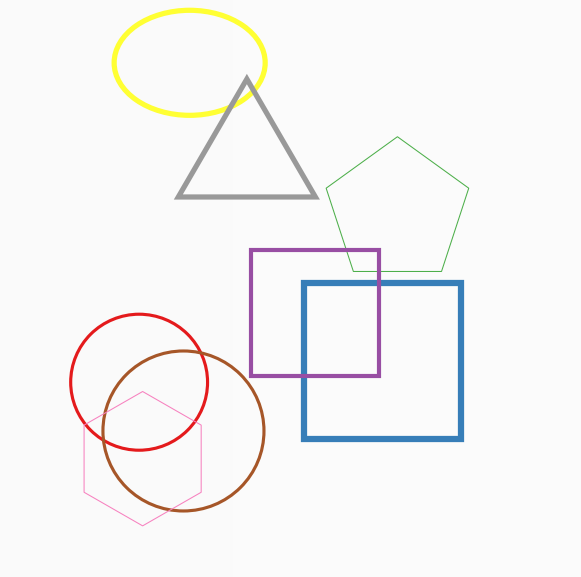[{"shape": "circle", "thickness": 1.5, "radius": 0.59, "center": [0.239, 0.337]}, {"shape": "square", "thickness": 3, "radius": 0.68, "center": [0.658, 0.374]}, {"shape": "pentagon", "thickness": 0.5, "radius": 0.64, "center": [0.684, 0.633]}, {"shape": "square", "thickness": 2, "radius": 0.55, "center": [0.542, 0.457]}, {"shape": "oval", "thickness": 2.5, "radius": 0.65, "center": [0.326, 0.89]}, {"shape": "circle", "thickness": 1.5, "radius": 0.69, "center": [0.316, 0.253]}, {"shape": "hexagon", "thickness": 0.5, "radius": 0.58, "center": [0.245, 0.205]}, {"shape": "triangle", "thickness": 2.5, "radius": 0.68, "center": [0.425, 0.726]}]